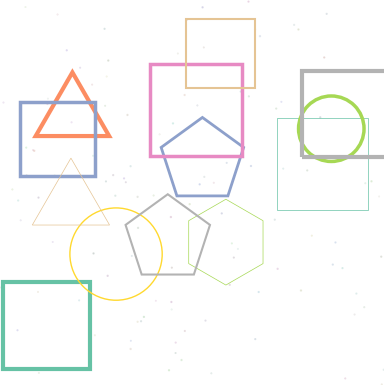[{"shape": "square", "thickness": 3, "radius": 0.56, "center": [0.121, 0.155]}, {"shape": "square", "thickness": 0.5, "radius": 0.59, "center": [0.838, 0.574]}, {"shape": "triangle", "thickness": 3, "radius": 0.55, "center": [0.188, 0.702]}, {"shape": "pentagon", "thickness": 2, "radius": 0.56, "center": [0.526, 0.582]}, {"shape": "square", "thickness": 2.5, "radius": 0.48, "center": [0.149, 0.639]}, {"shape": "square", "thickness": 2.5, "radius": 0.6, "center": [0.509, 0.715]}, {"shape": "hexagon", "thickness": 0.5, "radius": 0.56, "center": [0.587, 0.371]}, {"shape": "circle", "thickness": 2.5, "radius": 0.43, "center": [0.86, 0.666]}, {"shape": "circle", "thickness": 1, "radius": 0.6, "center": [0.301, 0.34]}, {"shape": "square", "thickness": 1.5, "radius": 0.45, "center": [0.574, 0.861]}, {"shape": "triangle", "thickness": 0.5, "radius": 0.58, "center": [0.184, 0.473]}, {"shape": "square", "thickness": 3, "radius": 0.56, "center": [0.898, 0.704]}, {"shape": "pentagon", "thickness": 1.5, "radius": 0.58, "center": [0.436, 0.38]}]